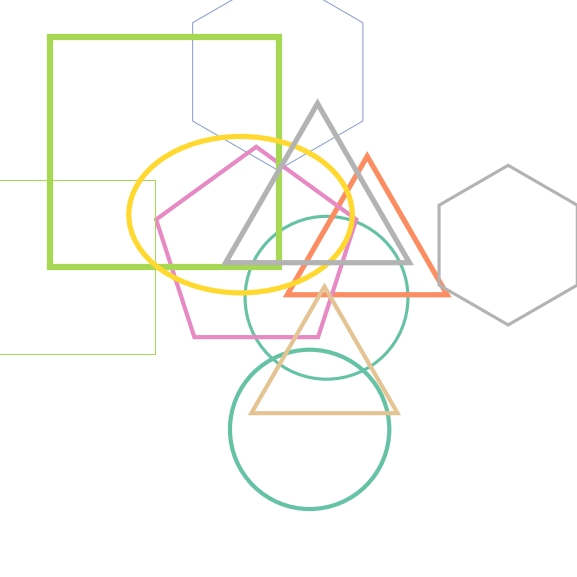[{"shape": "circle", "thickness": 2, "radius": 0.69, "center": [0.536, 0.256]}, {"shape": "circle", "thickness": 1.5, "radius": 0.71, "center": [0.565, 0.484]}, {"shape": "triangle", "thickness": 2.5, "radius": 0.8, "center": [0.636, 0.569]}, {"shape": "hexagon", "thickness": 0.5, "radius": 0.85, "center": [0.481, 0.875]}, {"shape": "pentagon", "thickness": 2, "radius": 0.91, "center": [0.444, 0.563]}, {"shape": "square", "thickness": 3, "radius": 0.99, "center": [0.285, 0.736]}, {"shape": "square", "thickness": 0.5, "radius": 0.75, "center": [0.118, 0.536]}, {"shape": "oval", "thickness": 2.5, "radius": 0.97, "center": [0.417, 0.627]}, {"shape": "triangle", "thickness": 2, "radius": 0.73, "center": [0.562, 0.357]}, {"shape": "hexagon", "thickness": 1.5, "radius": 0.69, "center": [0.88, 0.575]}, {"shape": "triangle", "thickness": 2.5, "radius": 0.92, "center": [0.55, 0.636]}]